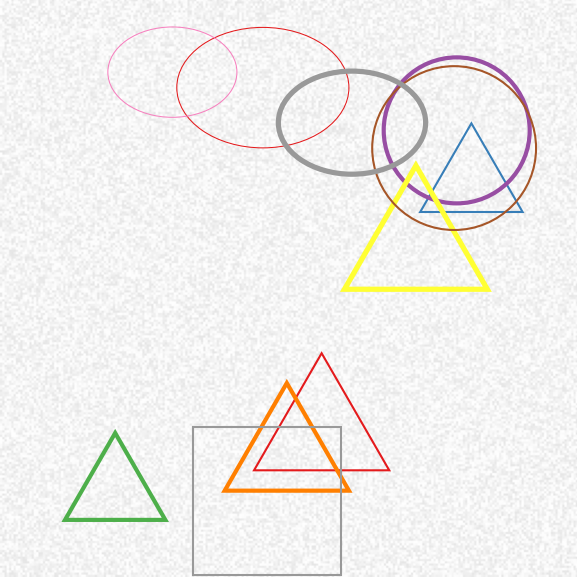[{"shape": "oval", "thickness": 0.5, "radius": 0.75, "center": [0.455, 0.847]}, {"shape": "triangle", "thickness": 1, "radius": 0.68, "center": [0.557, 0.252]}, {"shape": "triangle", "thickness": 1, "radius": 0.51, "center": [0.816, 0.683]}, {"shape": "triangle", "thickness": 2, "radius": 0.5, "center": [0.199, 0.149]}, {"shape": "circle", "thickness": 2, "radius": 0.63, "center": [0.791, 0.773]}, {"shape": "triangle", "thickness": 2, "radius": 0.62, "center": [0.497, 0.212]}, {"shape": "triangle", "thickness": 2.5, "radius": 0.71, "center": [0.72, 0.57]}, {"shape": "circle", "thickness": 1, "radius": 0.71, "center": [0.786, 0.743]}, {"shape": "oval", "thickness": 0.5, "radius": 0.56, "center": [0.298, 0.874]}, {"shape": "oval", "thickness": 2.5, "radius": 0.64, "center": [0.61, 0.787]}, {"shape": "square", "thickness": 1, "radius": 0.64, "center": [0.462, 0.132]}]